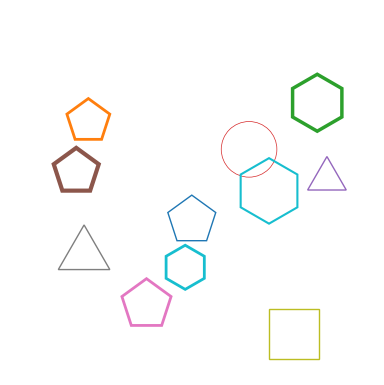[{"shape": "pentagon", "thickness": 1, "radius": 0.33, "center": [0.498, 0.428]}, {"shape": "pentagon", "thickness": 2, "radius": 0.29, "center": [0.229, 0.685]}, {"shape": "hexagon", "thickness": 2.5, "radius": 0.37, "center": [0.824, 0.733]}, {"shape": "circle", "thickness": 0.5, "radius": 0.36, "center": [0.647, 0.612]}, {"shape": "triangle", "thickness": 1, "radius": 0.29, "center": [0.849, 0.535]}, {"shape": "pentagon", "thickness": 3, "radius": 0.31, "center": [0.198, 0.555]}, {"shape": "pentagon", "thickness": 2, "radius": 0.34, "center": [0.38, 0.209]}, {"shape": "triangle", "thickness": 1, "radius": 0.39, "center": [0.218, 0.338]}, {"shape": "square", "thickness": 1, "radius": 0.32, "center": [0.763, 0.132]}, {"shape": "hexagon", "thickness": 2, "radius": 0.29, "center": [0.481, 0.306]}, {"shape": "hexagon", "thickness": 1.5, "radius": 0.43, "center": [0.699, 0.504]}]